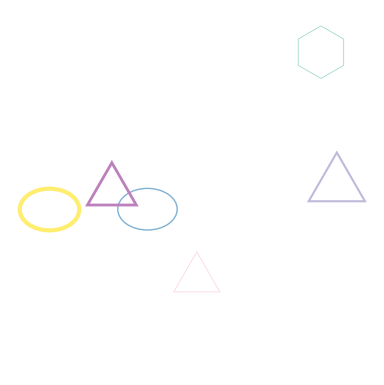[{"shape": "hexagon", "thickness": 0.5, "radius": 0.34, "center": [0.834, 0.864]}, {"shape": "triangle", "thickness": 1.5, "radius": 0.42, "center": [0.875, 0.519]}, {"shape": "oval", "thickness": 1, "radius": 0.39, "center": [0.383, 0.457]}, {"shape": "triangle", "thickness": 0.5, "radius": 0.35, "center": [0.511, 0.276]}, {"shape": "triangle", "thickness": 2, "radius": 0.37, "center": [0.291, 0.504]}, {"shape": "oval", "thickness": 3, "radius": 0.39, "center": [0.129, 0.456]}]